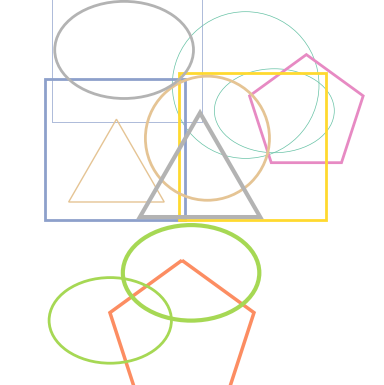[{"shape": "oval", "thickness": 0.5, "radius": 0.78, "center": [0.713, 0.712]}, {"shape": "circle", "thickness": 0.5, "radius": 0.95, "center": [0.638, 0.779]}, {"shape": "pentagon", "thickness": 2.5, "radius": 0.98, "center": [0.473, 0.127]}, {"shape": "square", "thickness": 0.5, "radius": 0.97, "center": [0.329, 0.878]}, {"shape": "square", "thickness": 2, "radius": 0.91, "center": [0.298, 0.612]}, {"shape": "pentagon", "thickness": 2, "radius": 0.78, "center": [0.796, 0.703]}, {"shape": "oval", "thickness": 2, "radius": 0.79, "center": [0.286, 0.168]}, {"shape": "oval", "thickness": 3, "radius": 0.89, "center": [0.496, 0.291]}, {"shape": "square", "thickness": 2, "radius": 0.96, "center": [0.656, 0.62]}, {"shape": "circle", "thickness": 2, "radius": 0.81, "center": [0.539, 0.641]}, {"shape": "triangle", "thickness": 1, "radius": 0.72, "center": [0.302, 0.547]}, {"shape": "oval", "thickness": 2, "radius": 0.9, "center": [0.322, 0.87]}, {"shape": "triangle", "thickness": 3, "radius": 0.9, "center": [0.52, 0.526]}]